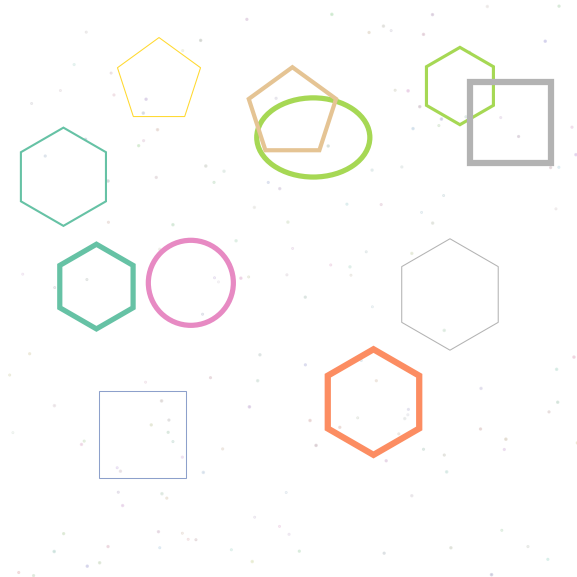[{"shape": "hexagon", "thickness": 2.5, "radius": 0.37, "center": [0.167, 0.503]}, {"shape": "hexagon", "thickness": 1, "radius": 0.43, "center": [0.11, 0.693]}, {"shape": "hexagon", "thickness": 3, "radius": 0.46, "center": [0.647, 0.303]}, {"shape": "square", "thickness": 0.5, "radius": 0.38, "center": [0.246, 0.246]}, {"shape": "circle", "thickness": 2.5, "radius": 0.37, "center": [0.33, 0.509]}, {"shape": "oval", "thickness": 2.5, "radius": 0.49, "center": [0.543, 0.761]}, {"shape": "hexagon", "thickness": 1.5, "radius": 0.33, "center": [0.796, 0.85]}, {"shape": "pentagon", "thickness": 0.5, "radius": 0.38, "center": [0.275, 0.858]}, {"shape": "pentagon", "thickness": 2, "radius": 0.4, "center": [0.506, 0.803]}, {"shape": "hexagon", "thickness": 0.5, "radius": 0.48, "center": [0.779, 0.489]}, {"shape": "square", "thickness": 3, "radius": 0.35, "center": [0.884, 0.787]}]